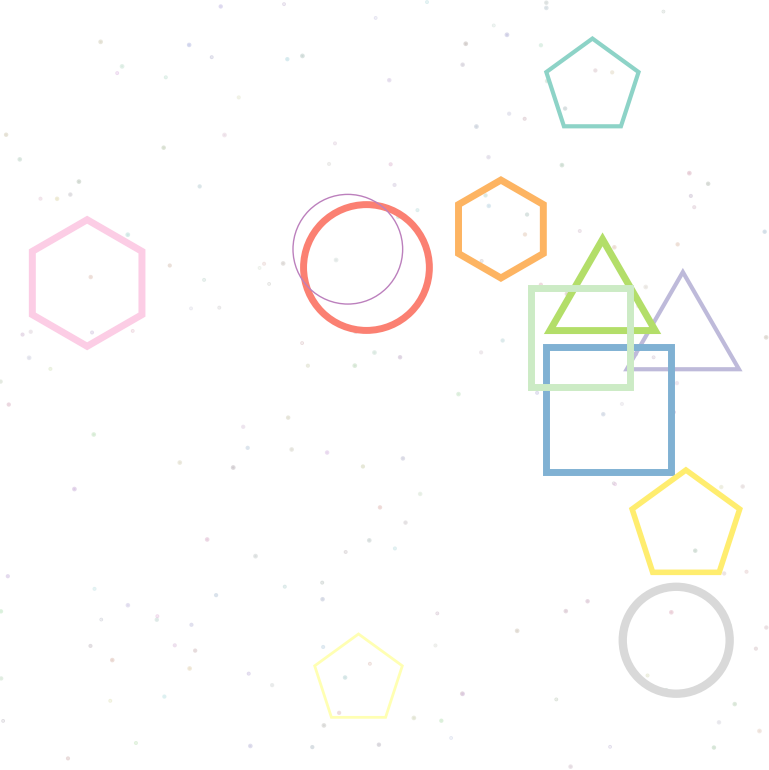[{"shape": "pentagon", "thickness": 1.5, "radius": 0.31, "center": [0.769, 0.887]}, {"shape": "pentagon", "thickness": 1, "radius": 0.3, "center": [0.466, 0.117]}, {"shape": "triangle", "thickness": 1.5, "radius": 0.42, "center": [0.887, 0.563]}, {"shape": "circle", "thickness": 2.5, "radius": 0.41, "center": [0.476, 0.653]}, {"shape": "square", "thickness": 2.5, "radius": 0.4, "center": [0.79, 0.469]}, {"shape": "hexagon", "thickness": 2.5, "radius": 0.32, "center": [0.651, 0.703]}, {"shape": "triangle", "thickness": 2.5, "radius": 0.39, "center": [0.783, 0.61]}, {"shape": "hexagon", "thickness": 2.5, "radius": 0.41, "center": [0.113, 0.632]}, {"shape": "circle", "thickness": 3, "radius": 0.35, "center": [0.878, 0.169]}, {"shape": "circle", "thickness": 0.5, "radius": 0.36, "center": [0.452, 0.676]}, {"shape": "square", "thickness": 2.5, "radius": 0.32, "center": [0.754, 0.561]}, {"shape": "pentagon", "thickness": 2, "radius": 0.37, "center": [0.891, 0.316]}]